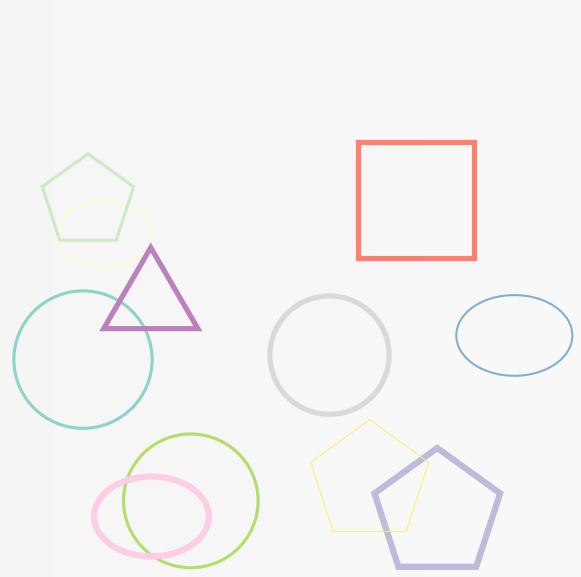[{"shape": "circle", "thickness": 1.5, "radius": 0.59, "center": [0.143, 0.376]}, {"shape": "oval", "thickness": 0.5, "radius": 0.41, "center": [0.181, 0.594]}, {"shape": "pentagon", "thickness": 3, "radius": 0.57, "center": [0.752, 0.11]}, {"shape": "square", "thickness": 2.5, "radius": 0.5, "center": [0.716, 0.653]}, {"shape": "oval", "thickness": 1, "radius": 0.5, "center": [0.885, 0.418]}, {"shape": "circle", "thickness": 1.5, "radius": 0.58, "center": [0.328, 0.132]}, {"shape": "oval", "thickness": 3, "radius": 0.49, "center": [0.261, 0.105]}, {"shape": "circle", "thickness": 2.5, "radius": 0.51, "center": [0.567, 0.384]}, {"shape": "triangle", "thickness": 2.5, "radius": 0.47, "center": [0.259, 0.477]}, {"shape": "pentagon", "thickness": 1.5, "radius": 0.41, "center": [0.151, 0.65]}, {"shape": "pentagon", "thickness": 0.5, "radius": 0.53, "center": [0.636, 0.165]}]